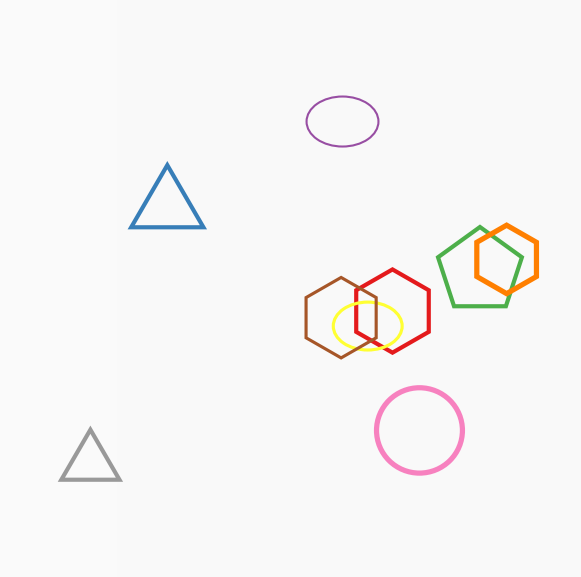[{"shape": "hexagon", "thickness": 2, "radius": 0.36, "center": [0.675, 0.461]}, {"shape": "triangle", "thickness": 2, "radius": 0.36, "center": [0.288, 0.641]}, {"shape": "pentagon", "thickness": 2, "radius": 0.38, "center": [0.826, 0.53]}, {"shape": "oval", "thickness": 1, "radius": 0.31, "center": [0.589, 0.789]}, {"shape": "hexagon", "thickness": 2.5, "radius": 0.3, "center": [0.872, 0.55]}, {"shape": "oval", "thickness": 1.5, "radius": 0.3, "center": [0.633, 0.435]}, {"shape": "hexagon", "thickness": 1.5, "radius": 0.35, "center": [0.587, 0.449]}, {"shape": "circle", "thickness": 2.5, "radius": 0.37, "center": [0.722, 0.254]}, {"shape": "triangle", "thickness": 2, "radius": 0.29, "center": [0.156, 0.197]}]